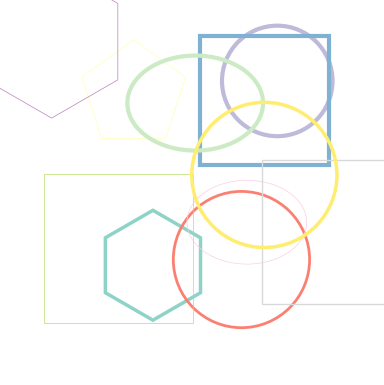[{"shape": "hexagon", "thickness": 2.5, "radius": 0.71, "center": [0.397, 0.311]}, {"shape": "pentagon", "thickness": 0.5, "radius": 0.71, "center": [0.347, 0.755]}, {"shape": "circle", "thickness": 3, "radius": 0.72, "center": [0.72, 0.79]}, {"shape": "circle", "thickness": 2, "radius": 0.89, "center": [0.627, 0.326]}, {"shape": "square", "thickness": 3, "radius": 0.84, "center": [0.687, 0.739]}, {"shape": "square", "thickness": 0.5, "radius": 0.97, "center": [0.307, 0.354]}, {"shape": "oval", "thickness": 0.5, "radius": 0.78, "center": [0.641, 0.423]}, {"shape": "square", "thickness": 1, "radius": 0.93, "center": [0.867, 0.397]}, {"shape": "hexagon", "thickness": 0.5, "radius": 0.99, "center": [0.134, 0.892]}, {"shape": "oval", "thickness": 3, "radius": 0.88, "center": [0.507, 0.732]}, {"shape": "circle", "thickness": 2.5, "radius": 0.94, "center": [0.687, 0.546]}]